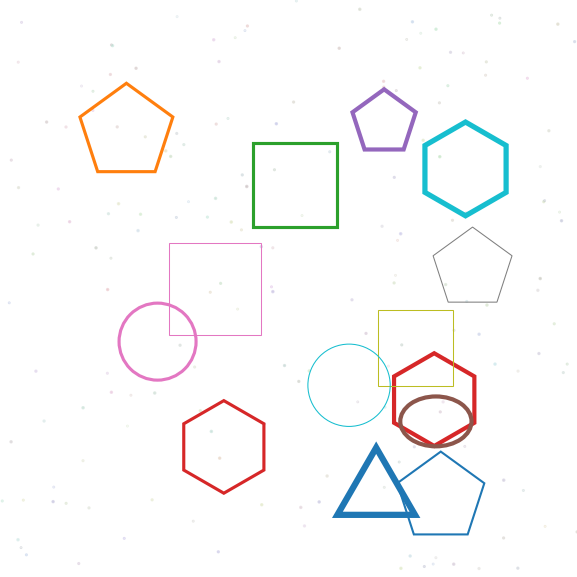[{"shape": "pentagon", "thickness": 1, "radius": 0.4, "center": [0.763, 0.138]}, {"shape": "triangle", "thickness": 3, "radius": 0.39, "center": [0.651, 0.146]}, {"shape": "pentagon", "thickness": 1.5, "radius": 0.42, "center": [0.219, 0.77]}, {"shape": "square", "thickness": 1.5, "radius": 0.36, "center": [0.51, 0.679]}, {"shape": "hexagon", "thickness": 1.5, "radius": 0.4, "center": [0.388, 0.225]}, {"shape": "hexagon", "thickness": 2, "radius": 0.4, "center": [0.752, 0.307]}, {"shape": "pentagon", "thickness": 2, "radius": 0.29, "center": [0.665, 0.787]}, {"shape": "oval", "thickness": 2, "radius": 0.31, "center": [0.755, 0.269]}, {"shape": "square", "thickness": 0.5, "radius": 0.4, "center": [0.373, 0.499]}, {"shape": "circle", "thickness": 1.5, "radius": 0.33, "center": [0.273, 0.408]}, {"shape": "pentagon", "thickness": 0.5, "radius": 0.36, "center": [0.818, 0.534]}, {"shape": "square", "thickness": 0.5, "radius": 0.33, "center": [0.72, 0.397]}, {"shape": "circle", "thickness": 0.5, "radius": 0.36, "center": [0.604, 0.332]}, {"shape": "hexagon", "thickness": 2.5, "radius": 0.41, "center": [0.806, 0.707]}]